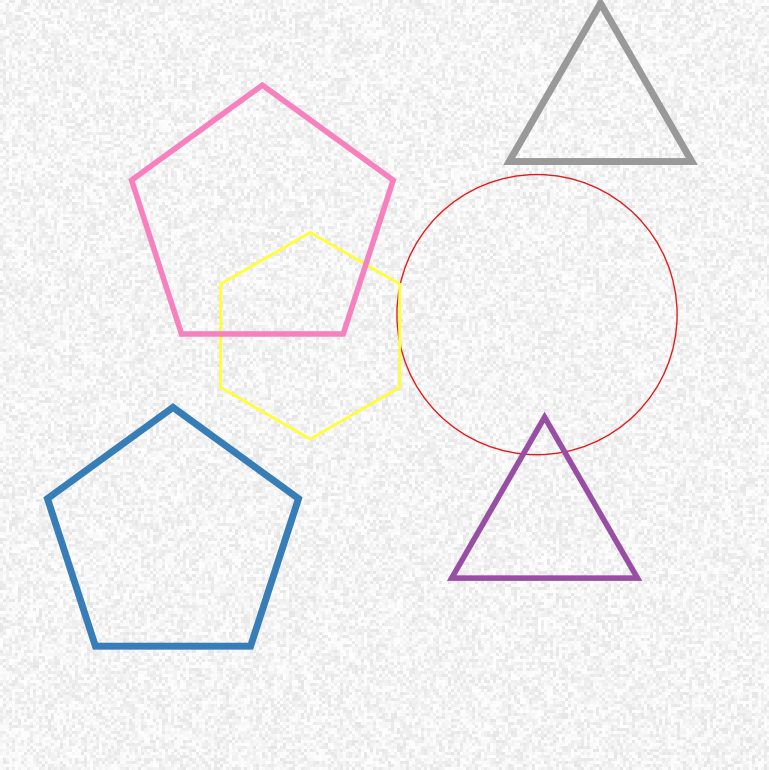[{"shape": "circle", "thickness": 0.5, "radius": 0.91, "center": [0.697, 0.591]}, {"shape": "pentagon", "thickness": 2.5, "radius": 0.86, "center": [0.225, 0.299]}, {"shape": "triangle", "thickness": 2, "radius": 0.7, "center": [0.707, 0.319]}, {"shape": "hexagon", "thickness": 1, "radius": 0.67, "center": [0.403, 0.564]}, {"shape": "pentagon", "thickness": 2, "radius": 0.89, "center": [0.341, 0.711]}, {"shape": "triangle", "thickness": 2.5, "radius": 0.68, "center": [0.78, 0.859]}]